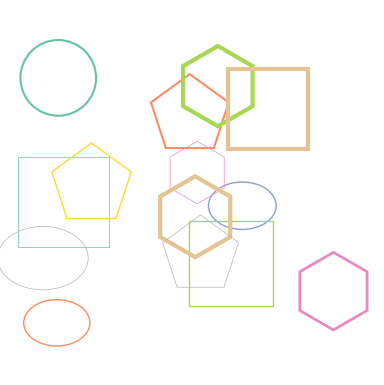[{"shape": "circle", "thickness": 1.5, "radius": 0.49, "center": [0.151, 0.798]}, {"shape": "square", "thickness": 0.5, "radius": 0.59, "center": [0.165, 0.475]}, {"shape": "pentagon", "thickness": 1.5, "radius": 0.53, "center": [0.493, 0.701]}, {"shape": "oval", "thickness": 1, "radius": 0.43, "center": [0.148, 0.162]}, {"shape": "oval", "thickness": 1, "radius": 0.44, "center": [0.629, 0.466]}, {"shape": "hexagon", "thickness": 0.5, "radius": 0.41, "center": [0.512, 0.552]}, {"shape": "hexagon", "thickness": 2, "radius": 0.5, "center": [0.866, 0.244]}, {"shape": "square", "thickness": 1, "radius": 0.55, "center": [0.6, 0.316]}, {"shape": "hexagon", "thickness": 3, "radius": 0.52, "center": [0.566, 0.776]}, {"shape": "pentagon", "thickness": 1, "radius": 0.54, "center": [0.238, 0.52]}, {"shape": "hexagon", "thickness": 3, "radius": 0.53, "center": [0.507, 0.437]}, {"shape": "square", "thickness": 3, "radius": 0.52, "center": [0.696, 0.717]}, {"shape": "oval", "thickness": 0.5, "radius": 0.59, "center": [0.111, 0.33]}, {"shape": "pentagon", "thickness": 0.5, "radius": 0.52, "center": [0.521, 0.338]}]